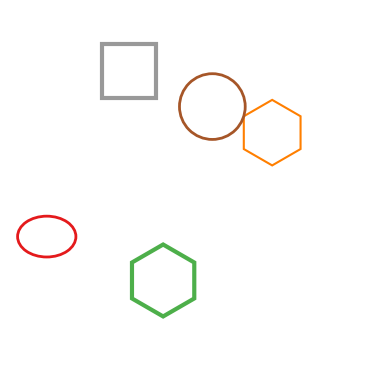[{"shape": "oval", "thickness": 2, "radius": 0.38, "center": [0.121, 0.386]}, {"shape": "hexagon", "thickness": 3, "radius": 0.47, "center": [0.424, 0.271]}, {"shape": "hexagon", "thickness": 1.5, "radius": 0.43, "center": [0.707, 0.655]}, {"shape": "circle", "thickness": 2, "radius": 0.43, "center": [0.552, 0.723]}, {"shape": "square", "thickness": 3, "radius": 0.35, "center": [0.334, 0.815]}]